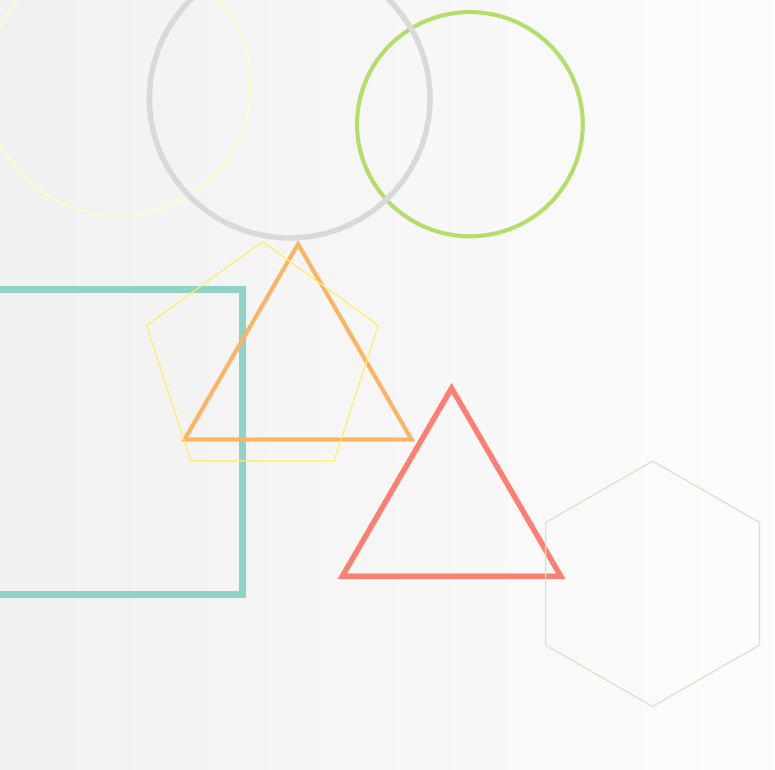[{"shape": "square", "thickness": 2.5, "radius": 0.99, "center": [0.115, 0.426]}, {"shape": "circle", "thickness": 0.5, "radius": 0.85, "center": [0.153, 0.89]}, {"shape": "triangle", "thickness": 2, "radius": 0.81, "center": [0.583, 0.333]}, {"shape": "triangle", "thickness": 1.5, "radius": 0.85, "center": [0.385, 0.514]}, {"shape": "circle", "thickness": 1.5, "radius": 0.73, "center": [0.606, 0.839]}, {"shape": "circle", "thickness": 2, "radius": 0.91, "center": [0.374, 0.872]}, {"shape": "hexagon", "thickness": 0.5, "radius": 0.8, "center": [0.842, 0.242]}, {"shape": "pentagon", "thickness": 0.5, "radius": 0.79, "center": [0.339, 0.529]}]